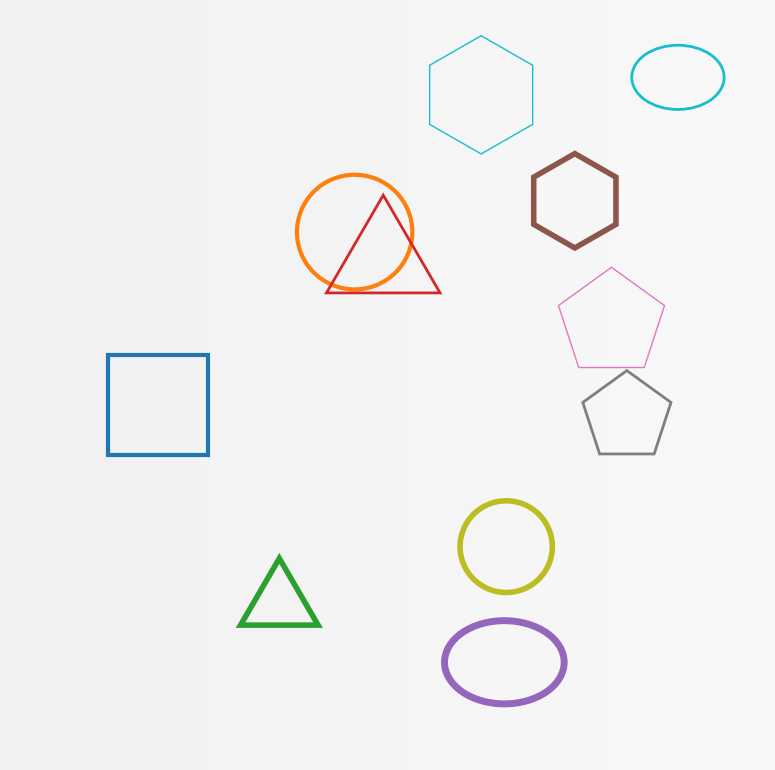[{"shape": "square", "thickness": 1.5, "radius": 0.32, "center": [0.204, 0.474]}, {"shape": "circle", "thickness": 1.5, "radius": 0.37, "center": [0.458, 0.699]}, {"shape": "triangle", "thickness": 2, "radius": 0.29, "center": [0.36, 0.217]}, {"shape": "triangle", "thickness": 1, "radius": 0.42, "center": [0.495, 0.662]}, {"shape": "oval", "thickness": 2.5, "radius": 0.39, "center": [0.651, 0.14]}, {"shape": "hexagon", "thickness": 2, "radius": 0.31, "center": [0.742, 0.739]}, {"shape": "pentagon", "thickness": 0.5, "radius": 0.36, "center": [0.789, 0.581]}, {"shape": "pentagon", "thickness": 1, "radius": 0.3, "center": [0.809, 0.459]}, {"shape": "circle", "thickness": 2, "radius": 0.3, "center": [0.653, 0.29]}, {"shape": "hexagon", "thickness": 0.5, "radius": 0.38, "center": [0.621, 0.877]}, {"shape": "oval", "thickness": 1, "radius": 0.3, "center": [0.875, 0.9]}]